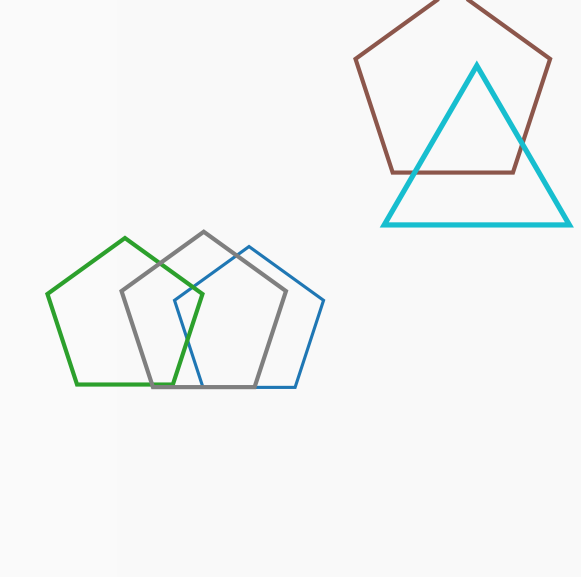[{"shape": "pentagon", "thickness": 1.5, "radius": 0.67, "center": [0.428, 0.437]}, {"shape": "pentagon", "thickness": 2, "radius": 0.7, "center": [0.215, 0.447]}, {"shape": "pentagon", "thickness": 2, "radius": 0.88, "center": [0.779, 0.843]}, {"shape": "pentagon", "thickness": 2, "radius": 0.74, "center": [0.351, 0.449]}, {"shape": "triangle", "thickness": 2.5, "radius": 0.92, "center": [0.82, 0.702]}]